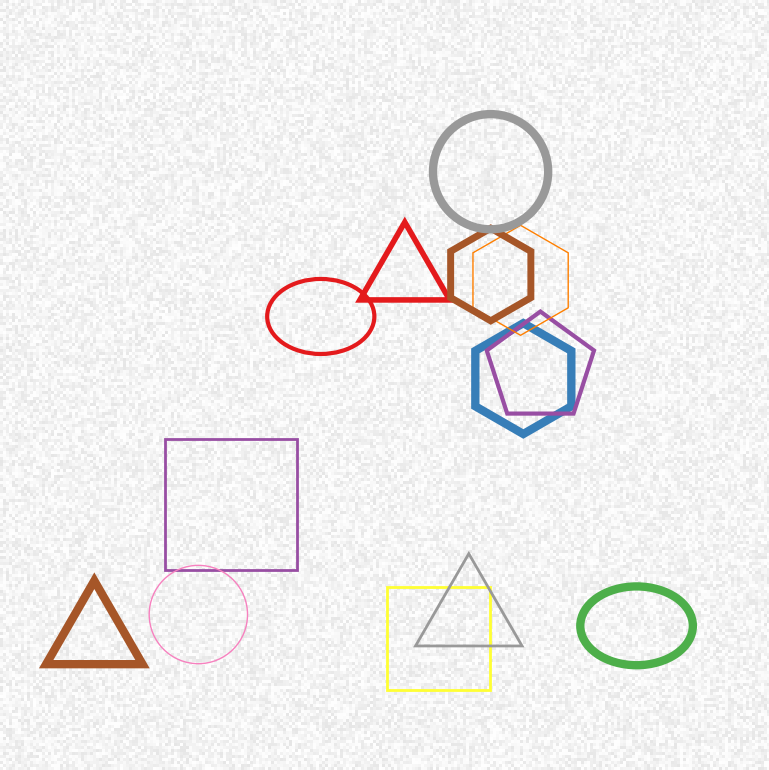[{"shape": "oval", "thickness": 1.5, "radius": 0.35, "center": [0.417, 0.589]}, {"shape": "triangle", "thickness": 2, "radius": 0.34, "center": [0.526, 0.644]}, {"shape": "hexagon", "thickness": 3, "radius": 0.36, "center": [0.68, 0.508]}, {"shape": "oval", "thickness": 3, "radius": 0.37, "center": [0.827, 0.187]}, {"shape": "pentagon", "thickness": 1.5, "radius": 0.37, "center": [0.702, 0.522]}, {"shape": "square", "thickness": 1, "radius": 0.43, "center": [0.3, 0.345]}, {"shape": "hexagon", "thickness": 0.5, "radius": 0.36, "center": [0.676, 0.636]}, {"shape": "square", "thickness": 1, "radius": 0.33, "center": [0.57, 0.171]}, {"shape": "triangle", "thickness": 3, "radius": 0.36, "center": [0.123, 0.174]}, {"shape": "hexagon", "thickness": 2.5, "radius": 0.3, "center": [0.637, 0.644]}, {"shape": "circle", "thickness": 0.5, "radius": 0.32, "center": [0.258, 0.202]}, {"shape": "triangle", "thickness": 1, "radius": 0.4, "center": [0.609, 0.201]}, {"shape": "circle", "thickness": 3, "radius": 0.37, "center": [0.637, 0.777]}]